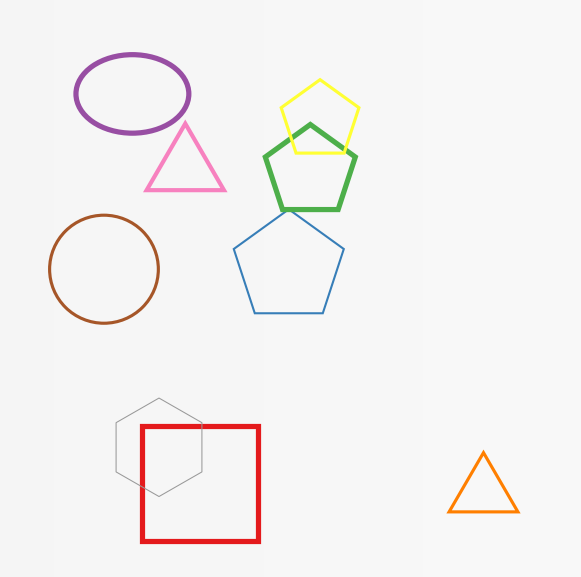[{"shape": "square", "thickness": 2.5, "radius": 0.5, "center": [0.343, 0.161]}, {"shape": "pentagon", "thickness": 1, "radius": 0.5, "center": [0.497, 0.537]}, {"shape": "pentagon", "thickness": 2.5, "radius": 0.41, "center": [0.534, 0.702]}, {"shape": "oval", "thickness": 2.5, "radius": 0.49, "center": [0.228, 0.837]}, {"shape": "triangle", "thickness": 1.5, "radius": 0.34, "center": [0.832, 0.147]}, {"shape": "pentagon", "thickness": 1.5, "radius": 0.35, "center": [0.551, 0.791]}, {"shape": "circle", "thickness": 1.5, "radius": 0.47, "center": [0.179, 0.533]}, {"shape": "triangle", "thickness": 2, "radius": 0.38, "center": [0.319, 0.708]}, {"shape": "hexagon", "thickness": 0.5, "radius": 0.43, "center": [0.274, 0.225]}]